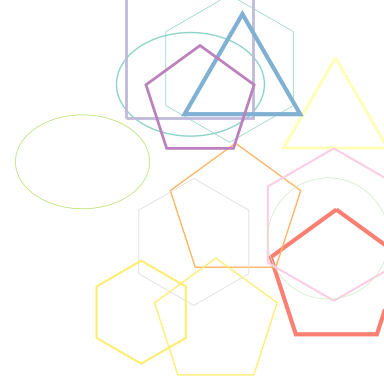[{"shape": "hexagon", "thickness": 0.5, "radius": 0.96, "center": [0.597, 0.822]}, {"shape": "oval", "thickness": 1, "radius": 0.96, "center": [0.495, 0.781]}, {"shape": "triangle", "thickness": 2, "radius": 0.78, "center": [0.871, 0.694]}, {"shape": "square", "thickness": 2, "radius": 0.83, "center": [0.492, 0.859]}, {"shape": "pentagon", "thickness": 3, "radius": 0.9, "center": [0.874, 0.277]}, {"shape": "triangle", "thickness": 3, "radius": 0.87, "center": [0.63, 0.79]}, {"shape": "pentagon", "thickness": 1, "radius": 0.89, "center": [0.612, 0.45]}, {"shape": "oval", "thickness": 0.5, "radius": 0.87, "center": [0.214, 0.58]}, {"shape": "hexagon", "thickness": 1.5, "radius": 0.99, "center": [0.867, 0.417]}, {"shape": "hexagon", "thickness": 0.5, "radius": 0.82, "center": [0.503, 0.371]}, {"shape": "pentagon", "thickness": 2, "radius": 0.74, "center": [0.52, 0.734]}, {"shape": "circle", "thickness": 0.5, "radius": 0.79, "center": [0.853, 0.381]}, {"shape": "pentagon", "thickness": 1, "radius": 0.84, "center": [0.561, 0.162]}, {"shape": "hexagon", "thickness": 1.5, "radius": 0.67, "center": [0.367, 0.189]}]